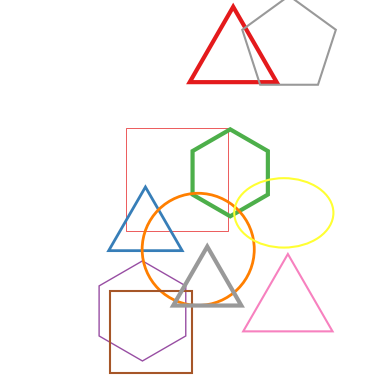[{"shape": "triangle", "thickness": 3, "radius": 0.65, "center": [0.606, 0.852]}, {"shape": "square", "thickness": 0.5, "radius": 0.67, "center": [0.46, 0.534]}, {"shape": "triangle", "thickness": 2, "radius": 0.55, "center": [0.378, 0.404]}, {"shape": "hexagon", "thickness": 3, "radius": 0.56, "center": [0.598, 0.551]}, {"shape": "hexagon", "thickness": 1, "radius": 0.65, "center": [0.37, 0.192]}, {"shape": "circle", "thickness": 2, "radius": 0.73, "center": [0.515, 0.352]}, {"shape": "oval", "thickness": 1.5, "radius": 0.64, "center": [0.737, 0.447]}, {"shape": "square", "thickness": 1.5, "radius": 0.53, "center": [0.393, 0.138]}, {"shape": "triangle", "thickness": 1.5, "radius": 0.67, "center": [0.748, 0.206]}, {"shape": "pentagon", "thickness": 1.5, "radius": 0.64, "center": [0.751, 0.883]}, {"shape": "triangle", "thickness": 3, "radius": 0.51, "center": [0.538, 0.257]}]